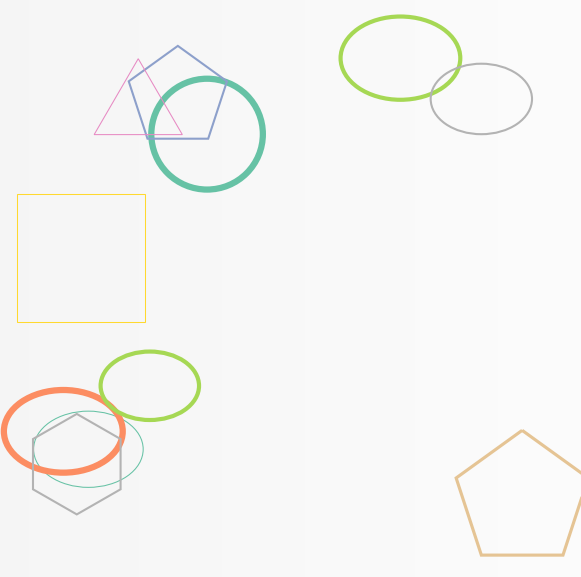[{"shape": "oval", "thickness": 0.5, "radius": 0.47, "center": [0.152, 0.221]}, {"shape": "circle", "thickness": 3, "radius": 0.48, "center": [0.356, 0.767]}, {"shape": "oval", "thickness": 3, "radius": 0.51, "center": [0.109, 0.252]}, {"shape": "pentagon", "thickness": 1, "radius": 0.44, "center": [0.306, 0.831]}, {"shape": "triangle", "thickness": 0.5, "radius": 0.44, "center": [0.238, 0.81]}, {"shape": "oval", "thickness": 2, "radius": 0.42, "center": [0.258, 0.331]}, {"shape": "oval", "thickness": 2, "radius": 0.51, "center": [0.689, 0.898]}, {"shape": "square", "thickness": 0.5, "radius": 0.55, "center": [0.139, 0.553]}, {"shape": "pentagon", "thickness": 1.5, "radius": 0.6, "center": [0.898, 0.135]}, {"shape": "oval", "thickness": 1, "radius": 0.44, "center": [0.828, 0.828]}, {"shape": "hexagon", "thickness": 1, "radius": 0.44, "center": [0.132, 0.195]}]